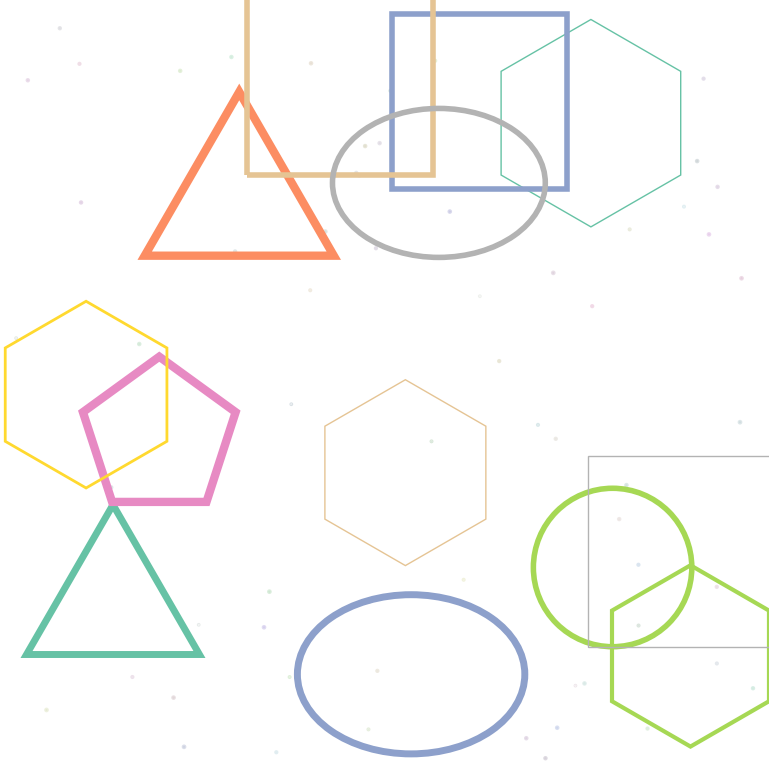[{"shape": "triangle", "thickness": 2.5, "radius": 0.65, "center": [0.147, 0.215]}, {"shape": "hexagon", "thickness": 0.5, "radius": 0.67, "center": [0.767, 0.84]}, {"shape": "triangle", "thickness": 3, "radius": 0.71, "center": [0.311, 0.739]}, {"shape": "oval", "thickness": 2.5, "radius": 0.74, "center": [0.534, 0.124]}, {"shape": "square", "thickness": 2, "radius": 0.57, "center": [0.623, 0.868]}, {"shape": "pentagon", "thickness": 3, "radius": 0.52, "center": [0.207, 0.433]}, {"shape": "hexagon", "thickness": 1.5, "radius": 0.59, "center": [0.897, 0.148]}, {"shape": "circle", "thickness": 2, "radius": 0.51, "center": [0.796, 0.263]}, {"shape": "hexagon", "thickness": 1, "radius": 0.61, "center": [0.112, 0.488]}, {"shape": "square", "thickness": 2, "radius": 0.6, "center": [0.442, 0.893]}, {"shape": "hexagon", "thickness": 0.5, "radius": 0.6, "center": [0.526, 0.386]}, {"shape": "oval", "thickness": 2, "radius": 0.69, "center": [0.57, 0.762]}, {"shape": "square", "thickness": 0.5, "radius": 0.62, "center": [0.888, 0.284]}]